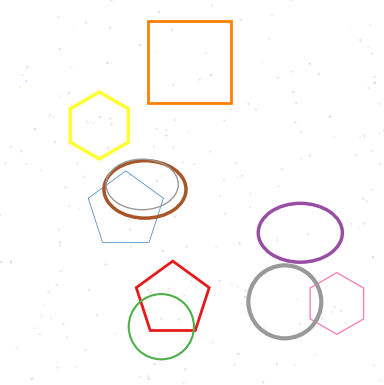[{"shape": "pentagon", "thickness": 2, "radius": 0.5, "center": [0.449, 0.222]}, {"shape": "pentagon", "thickness": 0.5, "radius": 0.51, "center": [0.327, 0.453]}, {"shape": "circle", "thickness": 1.5, "radius": 0.42, "center": [0.419, 0.151]}, {"shape": "oval", "thickness": 2.5, "radius": 0.55, "center": [0.78, 0.395]}, {"shape": "square", "thickness": 2, "radius": 0.53, "center": [0.493, 0.84]}, {"shape": "hexagon", "thickness": 2.5, "radius": 0.43, "center": [0.258, 0.674]}, {"shape": "oval", "thickness": 2.5, "radius": 0.53, "center": [0.377, 0.508]}, {"shape": "hexagon", "thickness": 1, "radius": 0.4, "center": [0.875, 0.212]}, {"shape": "oval", "thickness": 1, "radius": 0.47, "center": [0.369, 0.521]}, {"shape": "circle", "thickness": 3, "radius": 0.47, "center": [0.74, 0.216]}]